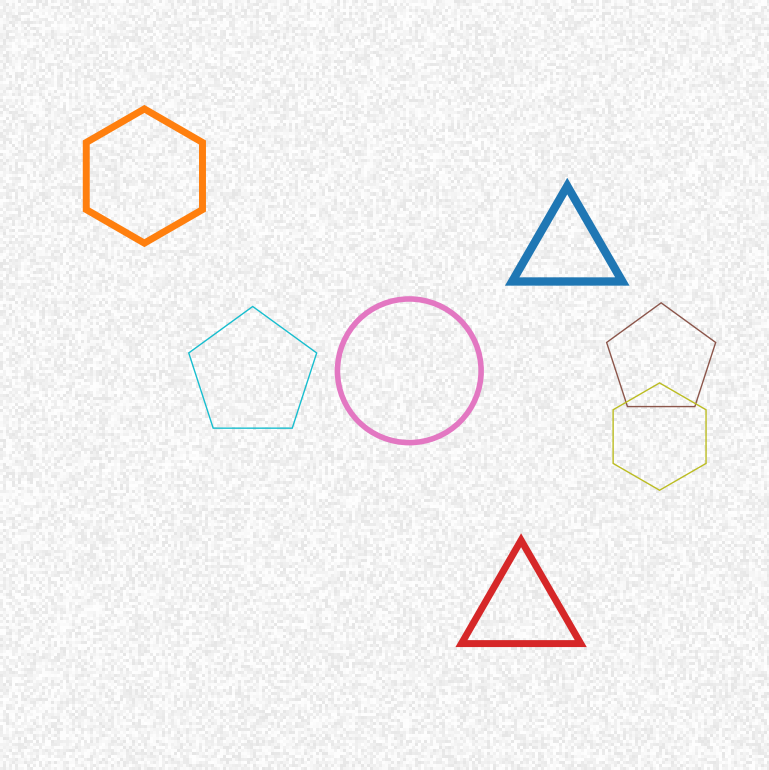[{"shape": "triangle", "thickness": 3, "radius": 0.41, "center": [0.737, 0.676]}, {"shape": "hexagon", "thickness": 2.5, "radius": 0.44, "center": [0.187, 0.771]}, {"shape": "triangle", "thickness": 2.5, "radius": 0.45, "center": [0.677, 0.209]}, {"shape": "pentagon", "thickness": 0.5, "radius": 0.37, "center": [0.859, 0.532]}, {"shape": "circle", "thickness": 2, "radius": 0.47, "center": [0.532, 0.518]}, {"shape": "hexagon", "thickness": 0.5, "radius": 0.35, "center": [0.857, 0.433]}, {"shape": "pentagon", "thickness": 0.5, "radius": 0.44, "center": [0.328, 0.515]}]